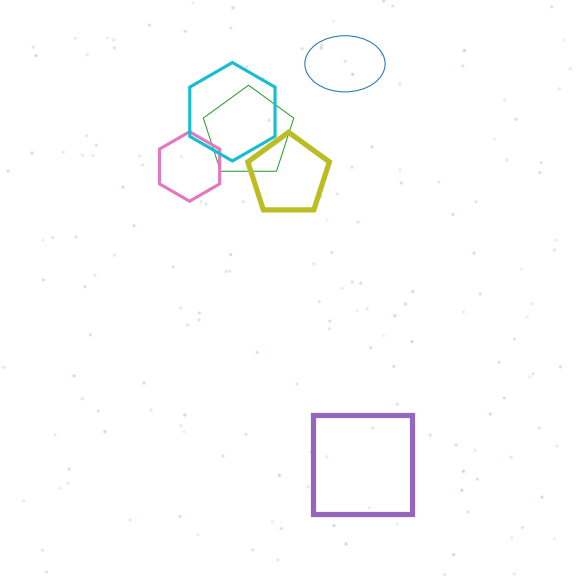[{"shape": "oval", "thickness": 0.5, "radius": 0.35, "center": [0.597, 0.889]}, {"shape": "pentagon", "thickness": 0.5, "radius": 0.41, "center": [0.43, 0.769]}, {"shape": "square", "thickness": 2.5, "radius": 0.43, "center": [0.628, 0.195]}, {"shape": "hexagon", "thickness": 1.5, "radius": 0.3, "center": [0.328, 0.711]}, {"shape": "pentagon", "thickness": 2.5, "radius": 0.37, "center": [0.5, 0.696]}, {"shape": "hexagon", "thickness": 1.5, "radius": 0.43, "center": [0.402, 0.806]}]